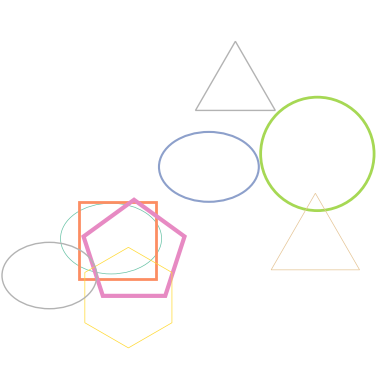[{"shape": "oval", "thickness": 0.5, "radius": 0.66, "center": [0.288, 0.38]}, {"shape": "square", "thickness": 2, "radius": 0.5, "center": [0.305, 0.376]}, {"shape": "oval", "thickness": 1.5, "radius": 0.65, "center": [0.543, 0.567]}, {"shape": "pentagon", "thickness": 3, "radius": 0.69, "center": [0.348, 0.343]}, {"shape": "circle", "thickness": 2, "radius": 0.74, "center": [0.824, 0.6]}, {"shape": "hexagon", "thickness": 0.5, "radius": 0.65, "center": [0.333, 0.227]}, {"shape": "triangle", "thickness": 0.5, "radius": 0.66, "center": [0.819, 0.365]}, {"shape": "triangle", "thickness": 1, "radius": 0.6, "center": [0.611, 0.773]}, {"shape": "oval", "thickness": 1, "radius": 0.62, "center": [0.128, 0.284]}]